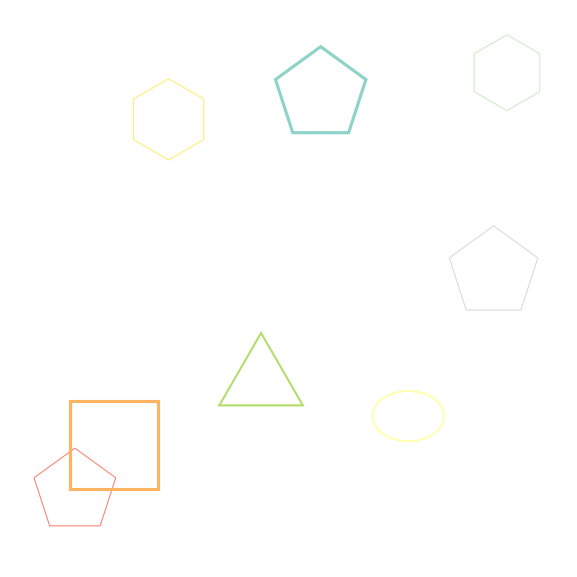[{"shape": "pentagon", "thickness": 1.5, "radius": 0.41, "center": [0.555, 0.836]}, {"shape": "oval", "thickness": 1, "radius": 0.31, "center": [0.707, 0.279]}, {"shape": "pentagon", "thickness": 0.5, "radius": 0.37, "center": [0.13, 0.149]}, {"shape": "square", "thickness": 1.5, "radius": 0.38, "center": [0.198, 0.229]}, {"shape": "triangle", "thickness": 1, "radius": 0.42, "center": [0.452, 0.339]}, {"shape": "pentagon", "thickness": 0.5, "radius": 0.4, "center": [0.855, 0.528]}, {"shape": "hexagon", "thickness": 0.5, "radius": 0.33, "center": [0.878, 0.873]}, {"shape": "hexagon", "thickness": 0.5, "radius": 0.35, "center": [0.292, 0.792]}]